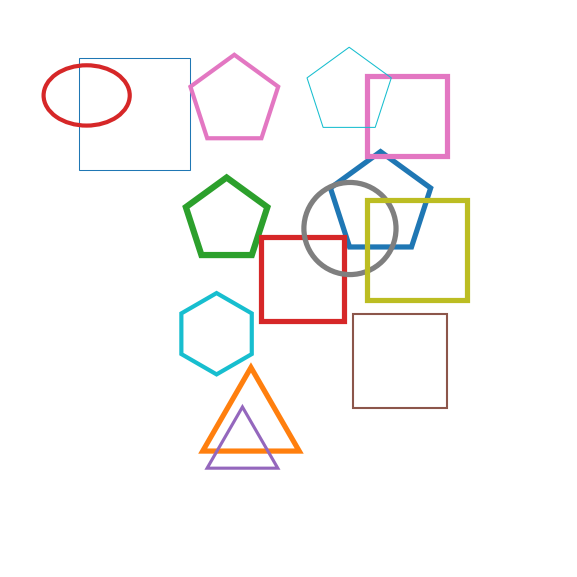[{"shape": "pentagon", "thickness": 2.5, "radius": 0.46, "center": [0.659, 0.645]}, {"shape": "square", "thickness": 0.5, "radius": 0.48, "center": [0.232, 0.802]}, {"shape": "triangle", "thickness": 2.5, "radius": 0.48, "center": [0.435, 0.266]}, {"shape": "pentagon", "thickness": 3, "radius": 0.37, "center": [0.392, 0.618]}, {"shape": "square", "thickness": 2.5, "radius": 0.36, "center": [0.524, 0.516]}, {"shape": "oval", "thickness": 2, "radius": 0.37, "center": [0.15, 0.834]}, {"shape": "triangle", "thickness": 1.5, "radius": 0.35, "center": [0.42, 0.224]}, {"shape": "square", "thickness": 1, "radius": 0.41, "center": [0.693, 0.374]}, {"shape": "pentagon", "thickness": 2, "radius": 0.4, "center": [0.406, 0.824]}, {"shape": "square", "thickness": 2.5, "radius": 0.35, "center": [0.705, 0.798]}, {"shape": "circle", "thickness": 2.5, "radius": 0.4, "center": [0.606, 0.603]}, {"shape": "square", "thickness": 2.5, "radius": 0.43, "center": [0.723, 0.567]}, {"shape": "hexagon", "thickness": 2, "radius": 0.35, "center": [0.375, 0.421]}, {"shape": "pentagon", "thickness": 0.5, "radius": 0.38, "center": [0.605, 0.841]}]